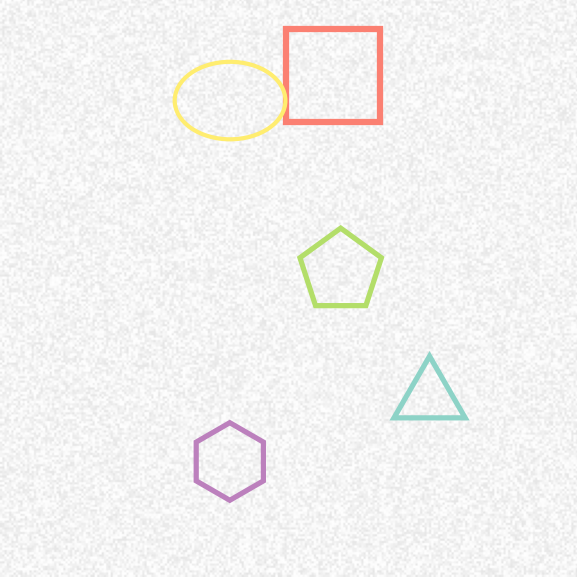[{"shape": "triangle", "thickness": 2.5, "radius": 0.36, "center": [0.744, 0.311]}, {"shape": "square", "thickness": 3, "radius": 0.41, "center": [0.577, 0.869]}, {"shape": "pentagon", "thickness": 2.5, "radius": 0.37, "center": [0.59, 0.53]}, {"shape": "hexagon", "thickness": 2.5, "radius": 0.34, "center": [0.398, 0.2]}, {"shape": "oval", "thickness": 2, "radius": 0.48, "center": [0.398, 0.825]}]